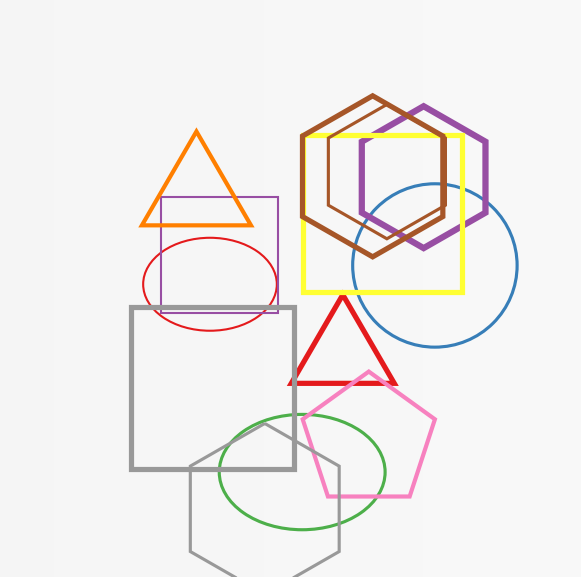[{"shape": "triangle", "thickness": 2.5, "radius": 0.51, "center": [0.59, 0.386]}, {"shape": "oval", "thickness": 1, "radius": 0.57, "center": [0.361, 0.507]}, {"shape": "circle", "thickness": 1.5, "radius": 0.71, "center": [0.748, 0.539]}, {"shape": "oval", "thickness": 1.5, "radius": 0.71, "center": [0.52, 0.182]}, {"shape": "hexagon", "thickness": 3, "radius": 0.61, "center": [0.729, 0.692]}, {"shape": "square", "thickness": 1, "radius": 0.5, "center": [0.378, 0.558]}, {"shape": "triangle", "thickness": 2, "radius": 0.54, "center": [0.338, 0.663]}, {"shape": "square", "thickness": 2.5, "radius": 0.68, "center": [0.658, 0.63]}, {"shape": "hexagon", "thickness": 1.5, "radius": 0.58, "center": [0.666, 0.702]}, {"shape": "hexagon", "thickness": 2.5, "radius": 0.7, "center": [0.641, 0.694]}, {"shape": "pentagon", "thickness": 2, "radius": 0.6, "center": [0.634, 0.236]}, {"shape": "hexagon", "thickness": 1.5, "radius": 0.74, "center": [0.455, 0.118]}, {"shape": "square", "thickness": 2.5, "radius": 0.7, "center": [0.366, 0.327]}]